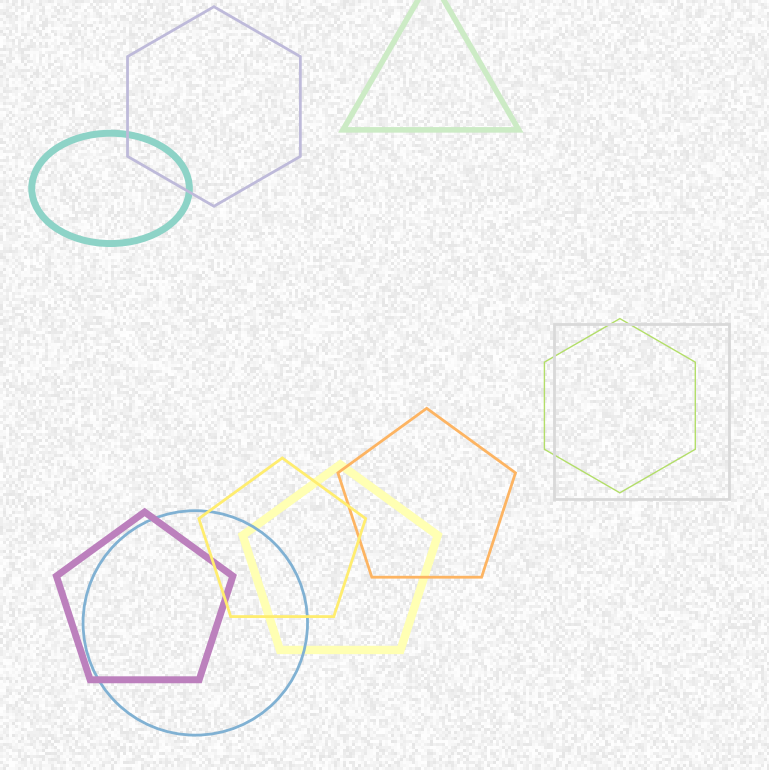[{"shape": "oval", "thickness": 2.5, "radius": 0.51, "center": [0.144, 0.755]}, {"shape": "pentagon", "thickness": 3, "radius": 0.67, "center": [0.442, 0.264]}, {"shape": "hexagon", "thickness": 1, "radius": 0.65, "center": [0.278, 0.862]}, {"shape": "circle", "thickness": 1, "radius": 0.73, "center": [0.254, 0.191]}, {"shape": "pentagon", "thickness": 1, "radius": 0.61, "center": [0.554, 0.348]}, {"shape": "hexagon", "thickness": 0.5, "radius": 0.57, "center": [0.805, 0.473]}, {"shape": "square", "thickness": 1, "radius": 0.57, "center": [0.833, 0.466]}, {"shape": "pentagon", "thickness": 2.5, "radius": 0.6, "center": [0.188, 0.215]}, {"shape": "triangle", "thickness": 2, "radius": 0.66, "center": [0.56, 0.897]}, {"shape": "pentagon", "thickness": 1, "radius": 0.57, "center": [0.367, 0.291]}]